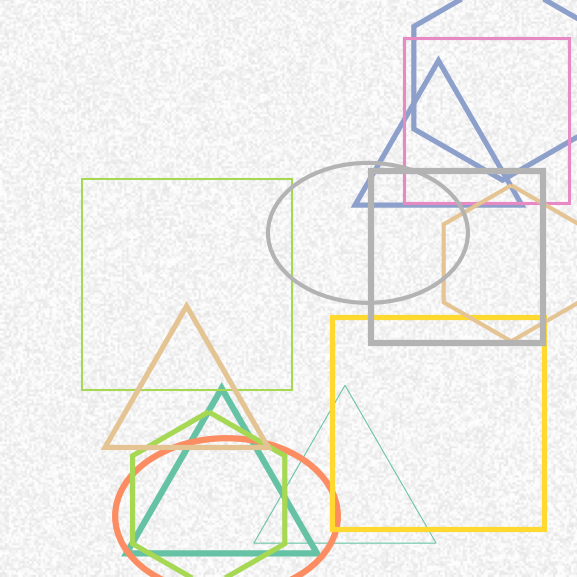[{"shape": "triangle", "thickness": 0.5, "radius": 0.91, "center": [0.597, 0.15]}, {"shape": "triangle", "thickness": 3, "radius": 0.95, "center": [0.384, 0.136]}, {"shape": "oval", "thickness": 3, "radius": 0.96, "center": [0.392, 0.105]}, {"shape": "triangle", "thickness": 2.5, "radius": 0.83, "center": [0.759, 0.727]}, {"shape": "hexagon", "thickness": 2.5, "radius": 0.89, "center": [0.87, 0.865]}, {"shape": "square", "thickness": 1.5, "radius": 0.71, "center": [0.842, 0.791]}, {"shape": "hexagon", "thickness": 2.5, "radius": 0.76, "center": [0.361, 0.134]}, {"shape": "square", "thickness": 1, "radius": 0.91, "center": [0.324, 0.507]}, {"shape": "square", "thickness": 2.5, "radius": 0.92, "center": [0.758, 0.267]}, {"shape": "hexagon", "thickness": 2, "radius": 0.68, "center": [0.885, 0.543]}, {"shape": "triangle", "thickness": 2.5, "radius": 0.82, "center": [0.323, 0.306]}, {"shape": "square", "thickness": 3, "radius": 0.75, "center": [0.791, 0.554]}, {"shape": "oval", "thickness": 2, "radius": 0.87, "center": [0.637, 0.596]}]